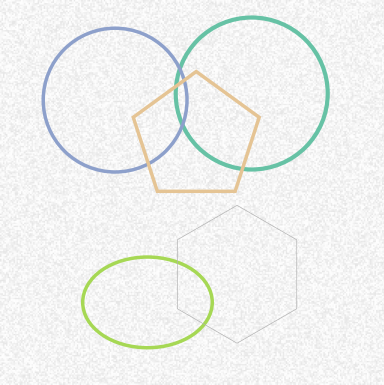[{"shape": "circle", "thickness": 3, "radius": 0.99, "center": [0.654, 0.757]}, {"shape": "circle", "thickness": 2.5, "radius": 0.93, "center": [0.299, 0.74]}, {"shape": "oval", "thickness": 2.5, "radius": 0.84, "center": [0.383, 0.215]}, {"shape": "pentagon", "thickness": 2.5, "radius": 0.86, "center": [0.51, 0.642]}, {"shape": "hexagon", "thickness": 0.5, "radius": 0.9, "center": [0.616, 0.288]}]